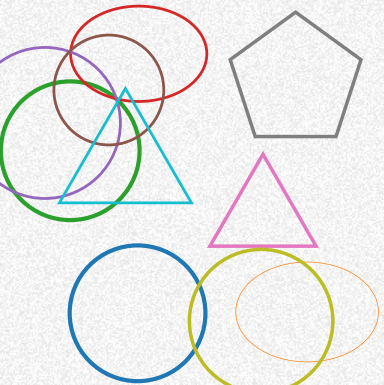[{"shape": "circle", "thickness": 3, "radius": 0.88, "center": [0.357, 0.186]}, {"shape": "oval", "thickness": 0.5, "radius": 0.93, "center": [0.798, 0.19]}, {"shape": "circle", "thickness": 3, "radius": 0.9, "center": [0.182, 0.608]}, {"shape": "oval", "thickness": 2, "radius": 0.88, "center": [0.36, 0.86]}, {"shape": "circle", "thickness": 2, "radius": 0.98, "center": [0.117, 0.681]}, {"shape": "circle", "thickness": 2, "radius": 0.71, "center": [0.283, 0.766]}, {"shape": "triangle", "thickness": 2.5, "radius": 0.8, "center": [0.683, 0.44]}, {"shape": "pentagon", "thickness": 2.5, "radius": 0.89, "center": [0.768, 0.79]}, {"shape": "circle", "thickness": 2.5, "radius": 0.93, "center": [0.678, 0.166]}, {"shape": "triangle", "thickness": 2, "radius": 0.99, "center": [0.326, 0.572]}]